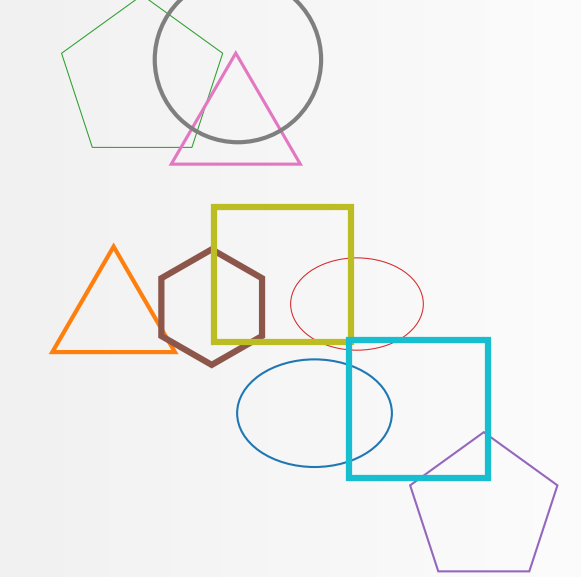[{"shape": "oval", "thickness": 1, "radius": 0.67, "center": [0.541, 0.284]}, {"shape": "triangle", "thickness": 2, "radius": 0.61, "center": [0.195, 0.45]}, {"shape": "pentagon", "thickness": 0.5, "radius": 0.73, "center": [0.245, 0.862]}, {"shape": "oval", "thickness": 0.5, "radius": 0.57, "center": [0.614, 0.473]}, {"shape": "pentagon", "thickness": 1, "radius": 0.67, "center": [0.832, 0.118]}, {"shape": "hexagon", "thickness": 3, "radius": 0.5, "center": [0.364, 0.467]}, {"shape": "triangle", "thickness": 1.5, "radius": 0.64, "center": [0.406, 0.779]}, {"shape": "circle", "thickness": 2, "radius": 0.72, "center": [0.409, 0.896]}, {"shape": "square", "thickness": 3, "radius": 0.59, "center": [0.485, 0.524]}, {"shape": "square", "thickness": 3, "radius": 0.6, "center": [0.72, 0.291]}]